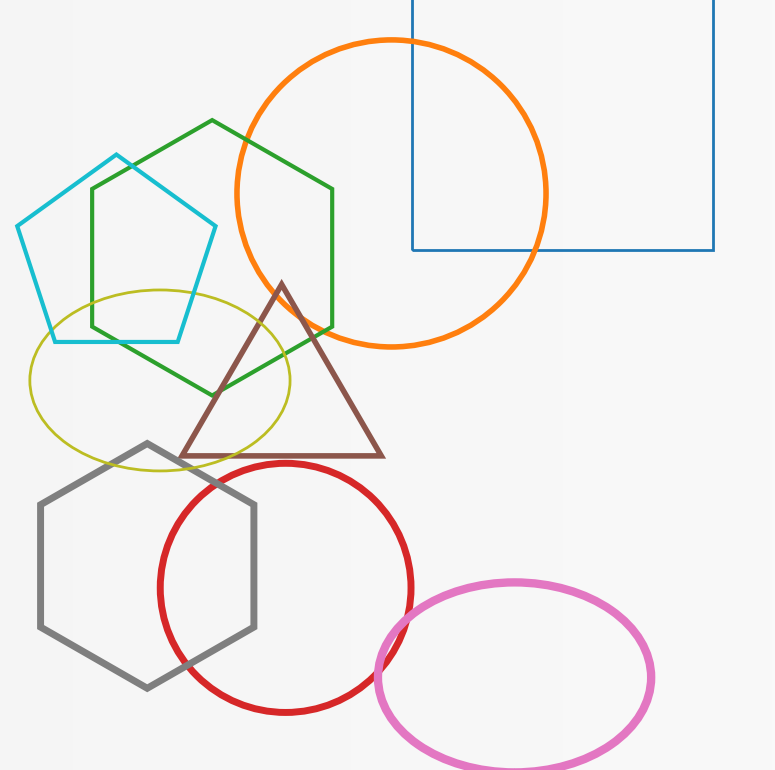[{"shape": "square", "thickness": 1, "radius": 0.97, "center": [0.726, 0.869]}, {"shape": "circle", "thickness": 2, "radius": 1.0, "center": [0.505, 0.749]}, {"shape": "hexagon", "thickness": 1.5, "radius": 0.89, "center": [0.274, 0.665]}, {"shape": "circle", "thickness": 2.5, "radius": 0.81, "center": [0.369, 0.237]}, {"shape": "triangle", "thickness": 2, "radius": 0.74, "center": [0.363, 0.482]}, {"shape": "oval", "thickness": 3, "radius": 0.88, "center": [0.664, 0.12]}, {"shape": "hexagon", "thickness": 2.5, "radius": 0.79, "center": [0.19, 0.265]}, {"shape": "oval", "thickness": 1, "radius": 0.84, "center": [0.206, 0.506]}, {"shape": "pentagon", "thickness": 1.5, "radius": 0.67, "center": [0.15, 0.665]}]